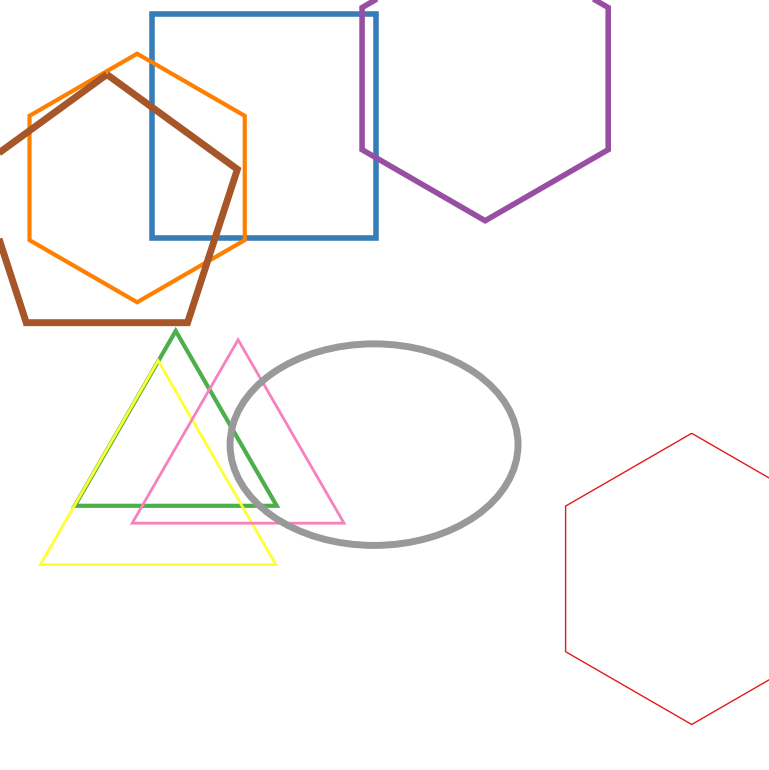[{"shape": "hexagon", "thickness": 0.5, "radius": 0.95, "center": [0.898, 0.248]}, {"shape": "square", "thickness": 2, "radius": 0.73, "center": [0.343, 0.837]}, {"shape": "triangle", "thickness": 1.5, "radius": 0.76, "center": [0.228, 0.419]}, {"shape": "hexagon", "thickness": 2, "radius": 0.92, "center": [0.63, 0.898]}, {"shape": "hexagon", "thickness": 1.5, "radius": 0.81, "center": [0.178, 0.769]}, {"shape": "triangle", "thickness": 1, "radius": 0.88, "center": [0.205, 0.355]}, {"shape": "pentagon", "thickness": 2.5, "radius": 0.89, "center": [0.139, 0.725]}, {"shape": "triangle", "thickness": 1, "radius": 0.79, "center": [0.309, 0.4]}, {"shape": "oval", "thickness": 2.5, "radius": 0.93, "center": [0.486, 0.423]}]